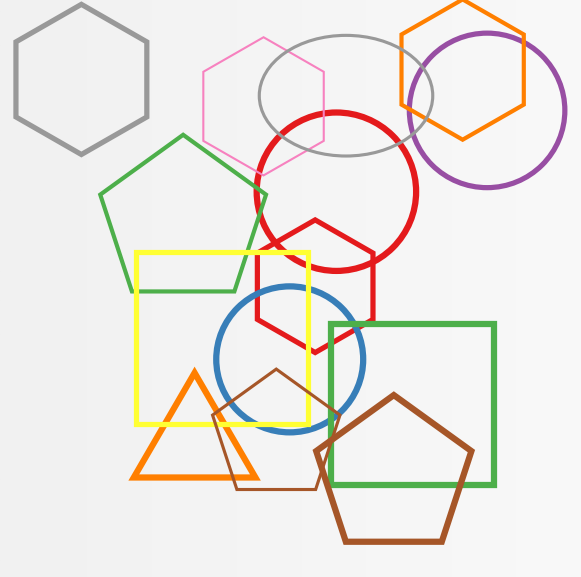[{"shape": "hexagon", "thickness": 2.5, "radius": 0.57, "center": [0.542, 0.503]}, {"shape": "circle", "thickness": 3, "radius": 0.69, "center": [0.579, 0.667]}, {"shape": "circle", "thickness": 3, "radius": 0.63, "center": [0.498, 0.377]}, {"shape": "pentagon", "thickness": 2, "radius": 0.75, "center": [0.315, 0.616]}, {"shape": "square", "thickness": 3, "radius": 0.7, "center": [0.71, 0.299]}, {"shape": "circle", "thickness": 2.5, "radius": 0.67, "center": [0.838, 0.808]}, {"shape": "hexagon", "thickness": 2, "radius": 0.61, "center": [0.796, 0.879]}, {"shape": "triangle", "thickness": 3, "radius": 0.6, "center": [0.335, 0.233]}, {"shape": "square", "thickness": 2.5, "radius": 0.74, "center": [0.382, 0.414]}, {"shape": "pentagon", "thickness": 3, "radius": 0.7, "center": [0.678, 0.175]}, {"shape": "pentagon", "thickness": 1.5, "radius": 0.58, "center": [0.475, 0.245]}, {"shape": "hexagon", "thickness": 1, "radius": 0.6, "center": [0.453, 0.815]}, {"shape": "hexagon", "thickness": 2.5, "radius": 0.65, "center": [0.14, 0.862]}, {"shape": "oval", "thickness": 1.5, "radius": 0.75, "center": [0.595, 0.833]}]